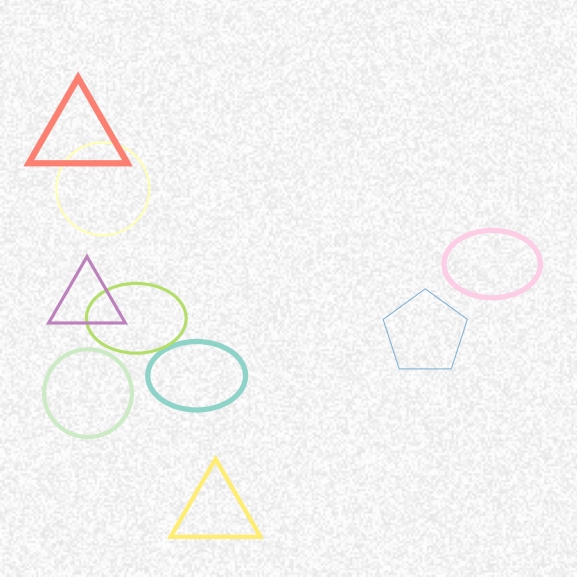[{"shape": "oval", "thickness": 2.5, "radius": 0.42, "center": [0.341, 0.348]}, {"shape": "circle", "thickness": 1, "radius": 0.4, "center": [0.178, 0.672]}, {"shape": "triangle", "thickness": 3, "radius": 0.49, "center": [0.135, 0.766]}, {"shape": "pentagon", "thickness": 0.5, "radius": 0.38, "center": [0.736, 0.422]}, {"shape": "oval", "thickness": 1.5, "radius": 0.43, "center": [0.236, 0.448]}, {"shape": "oval", "thickness": 2.5, "radius": 0.42, "center": [0.852, 0.542]}, {"shape": "triangle", "thickness": 1.5, "radius": 0.38, "center": [0.151, 0.478]}, {"shape": "circle", "thickness": 2, "radius": 0.38, "center": [0.152, 0.318]}, {"shape": "triangle", "thickness": 2, "radius": 0.45, "center": [0.373, 0.115]}]